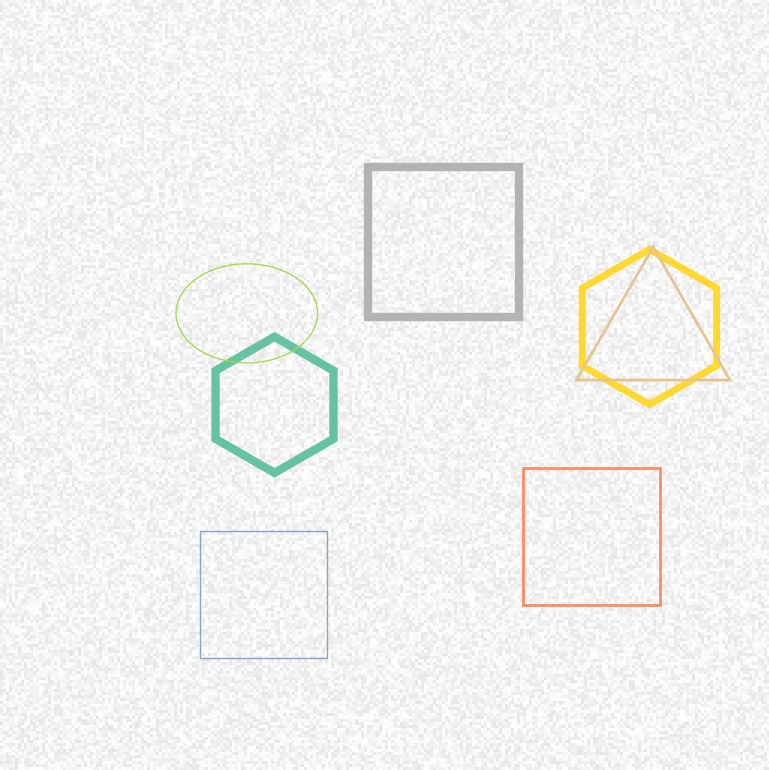[{"shape": "hexagon", "thickness": 3, "radius": 0.44, "center": [0.357, 0.474]}, {"shape": "square", "thickness": 1, "radius": 0.45, "center": [0.768, 0.303]}, {"shape": "square", "thickness": 0.5, "radius": 0.41, "center": [0.342, 0.228]}, {"shape": "oval", "thickness": 0.5, "radius": 0.46, "center": [0.321, 0.593]}, {"shape": "hexagon", "thickness": 2.5, "radius": 0.5, "center": [0.843, 0.575]}, {"shape": "triangle", "thickness": 1, "radius": 0.58, "center": [0.848, 0.564]}, {"shape": "square", "thickness": 3, "radius": 0.49, "center": [0.576, 0.686]}]